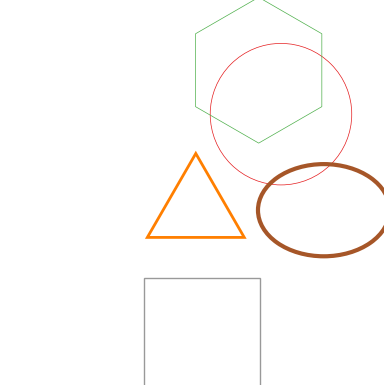[{"shape": "circle", "thickness": 0.5, "radius": 0.92, "center": [0.73, 0.703]}, {"shape": "hexagon", "thickness": 0.5, "radius": 0.95, "center": [0.672, 0.818]}, {"shape": "triangle", "thickness": 2, "radius": 0.73, "center": [0.509, 0.456]}, {"shape": "oval", "thickness": 3, "radius": 0.86, "center": [0.841, 0.454]}, {"shape": "square", "thickness": 1, "radius": 0.75, "center": [0.525, 0.127]}]